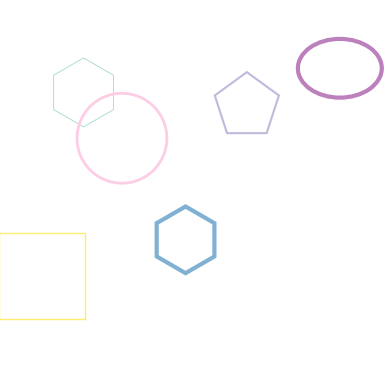[{"shape": "hexagon", "thickness": 0.5, "radius": 0.45, "center": [0.217, 0.76]}, {"shape": "pentagon", "thickness": 1.5, "radius": 0.44, "center": [0.641, 0.725]}, {"shape": "hexagon", "thickness": 3, "radius": 0.43, "center": [0.482, 0.377]}, {"shape": "circle", "thickness": 2, "radius": 0.58, "center": [0.317, 0.641]}, {"shape": "oval", "thickness": 3, "radius": 0.54, "center": [0.883, 0.823]}, {"shape": "square", "thickness": 1, "radius": 0.56, "center": [0.11, 0.283]}]